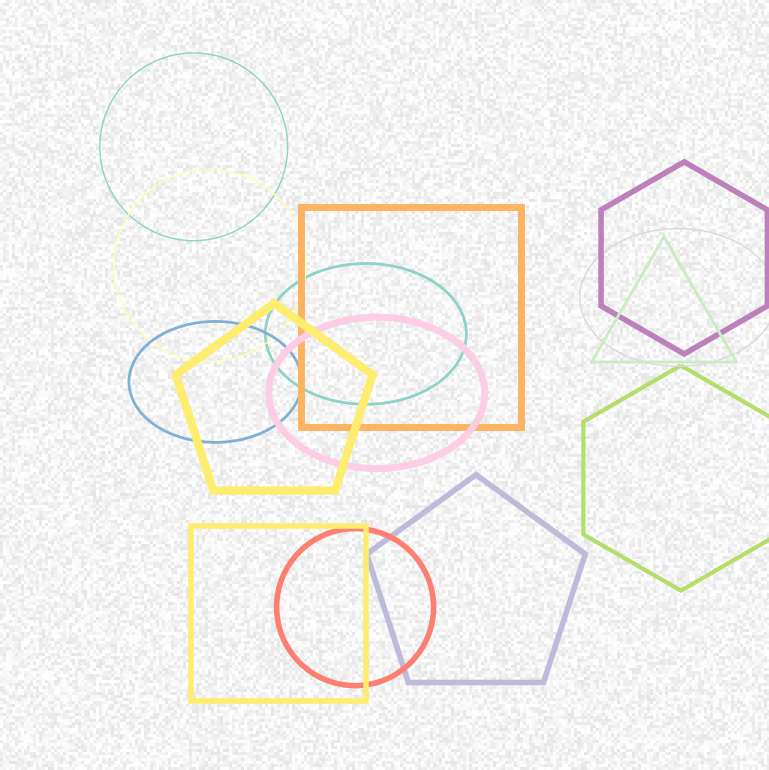[{"shape": "oval", "thickness": 1, "radius": 0.65, "center": [0.475, 0.566]}, {"shape": "circle", "thickness": 0.5, "radius": 0.61, "center": [0.252, 0.809]}, {"shape": "circle", "thickness": 0.5, "radius": 0.62, "center": [0.273, 0.655]}, {"shape": "pentagon", "thickness": 2, "radius": 0.75, "center": [0.618, 0.234]}, {"shape": "circle", "thickness": 2, "radius": 0.51, "center": [0.461, 0.212]}, {"shape": "oval", "thickness": 1, "radius": 0.56, "center": [0.28, 0.504]}, {"shape": "square", "thickness": 2.5, "radius": 0.71, "center": [0.534, 0.588]}, {"shape": "hexagon", "thickness": 1.5, "radius": 0.73, "center": [0.884, 0.379]}, {"shape": "oval", "thickness": 2.5, "radius": 0.7, "center": [0.489, 0.49]}, {"shape": "oval", "thickness": 0.5, "radius": 0.64, "center": [0.881, 0.614]}, {"shape": "hexagon", "thickness": 2, "radius": 0.62, "center": [0.889, 0.665]}, {"shape": "triangle", "thickness": 1, "radius": 0.54, "center": [0.862, 0.584]}, {"shape": "pentagon", "thickness": 3, "radius": 0.67, "center": [0.356, 0.472]}, {"shape": "square", "thickness": 2, "radius": 0.57, "center": [0.361, 0.203]}]